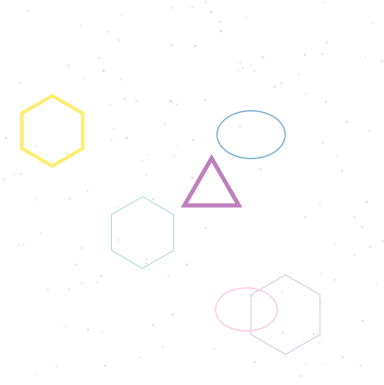[{"shape": "hexagon", "thickness": 0.5, "radius": 0.47, "center": [0.37, 0.396]}, {"shape": "hexagon", "thickness": 0.5, "radius": 0.52, "center": [0.742, 0.183]}, {"shape": "oval", "thickness": 1, "radius": 0.44, "center": [0.652, 0.65]}, {"shape": "oval", "thickness": 1, "radius": 0.4, "center": [0.64, 0.196]}, {"shape": "triangle", "thickness": 3, "radius": 0.41, "center": [0.55, 0.507]}, {"shape": "hexagon", "thickness": 2.5, "radius": 0.46, "center": [0.136, 0.66]}]